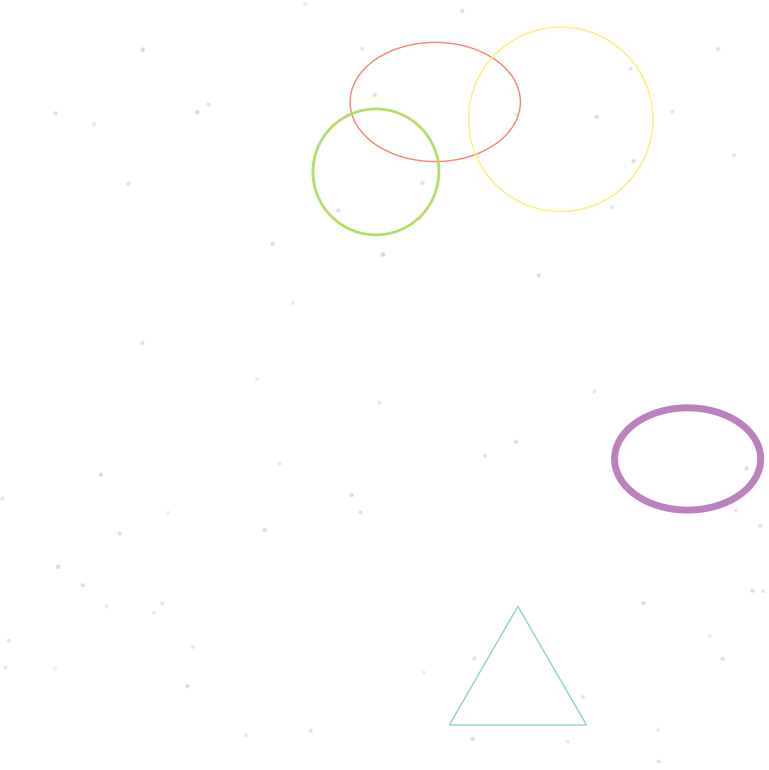[{"shape": "triangle", "thickness": 0.5, "radius": 0.51, "center": [0.673, 0.11]}, {"shape": "oval", "thickness": 0.5, "radius": 0.55, "center": [0.565, 0.868]}, {"shape": "circle", "thickness": 1, "radius": 0.41, "center": [0.488, 0.777]}, {"shape": "oval", "thickness": 2.5, "radius": 0.47, "center": [0.893, 0.404]}, {"shape": "circle", "thickness": 0.5, "radius": 0.6, "center": [0.728, 0.845]}]